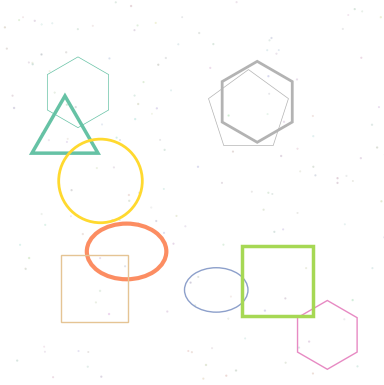[{"shape": "hexagon", "thickness": 0.5, "radius": 0.46, "center": [0.203, 0.76]}, {"shape": "triangle", "thickness": 2.5, "radius": 0.5, "center": [0.169, 0.652]}, {"shape": "oval", "thickness": 3, "radius": 0.52, "center": [0.329, 0.347]}, {"shape": "oval", "thickness": 1, "radius": 0.41, "center": [0.562, 0.247]}, {"shape": "hexagon", "thickness": 1, "radius": 0.45, "center": [0.85, 0.13]}, {"shape": "square", "thickness": 2.5, "radius": 0.46, "center": [0.72, 0.27]}, {"shape": "circle", "thickness": 2, "radius": 0.54, "center": [0.261, 0.53]}, {"shape": "square", "thickness": 1, "radius": 0.43, "center": [0.246, 0.25]}, {"shape": "hexagon", "thickness": 2, "radius": 0.53, "center": [0.668, 0.736]}, {"shape": "pentagon", "thickness": 0.5, "radius": 0.55, "center": [0.645, 0.71]}]